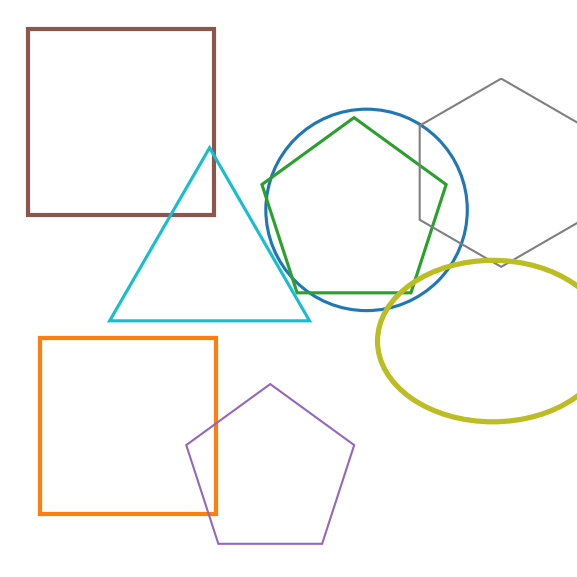[{"shape": "circle", "thickness": 1.5, "radius": 0.87, "center": [0.635, 0.636]}, {"shape": "square", "thickness": 2, "radius": 0.76, "center": [0.221, 0.262]}, {"shape": "pentagon", "thickness": 1.5, "radius": 0.84, "center": [0.613, 0.628]}, {"shape": "pentagon", "thickness": 1, "radius": 0.76, "center": [0.468, 0.181]}, {"shape": "square", "thickness": 2, "radius": 0.81, "center": [0.21, 0.787]}, {"shape": "hexagon", "thickness": 1, "radius": 0.81, "center": [0.868, 0.7]}, {"shape": "oval", "thickness": 2.5, "radius": 1.0, "center": [0.853, 0.409]}, {"shape": "triangle", "thickness": 1.5, "radius": 1.0, "center": [0.363, 0.543]}]